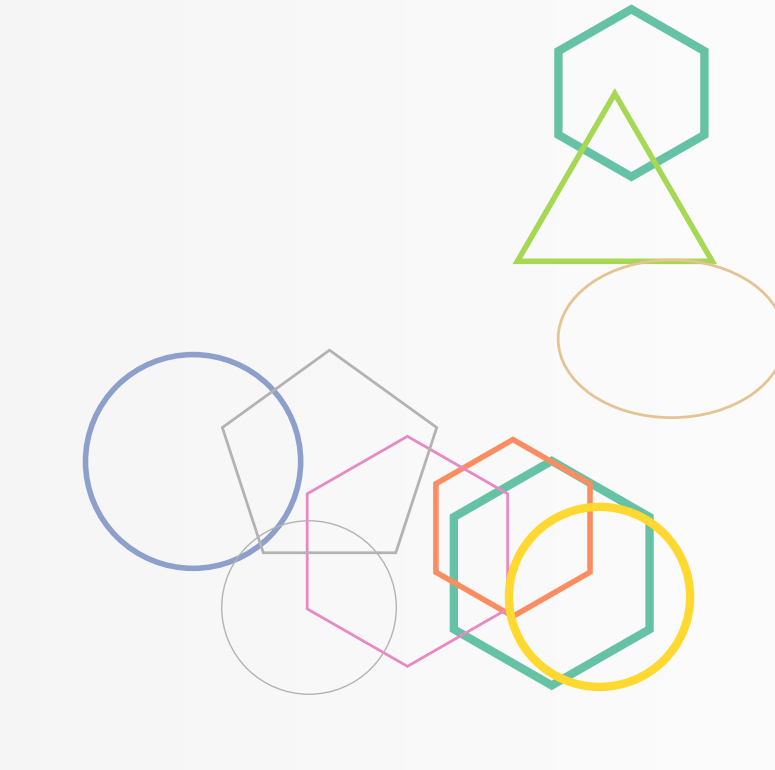[{"shape": "hexagon", "thickness": 3, "radius": 0.54, "center": [0.815, 0.879]}, {"shape": "hexagon", "thickness": 3, "radius": 0.73, "center": [0.712, 0.256]}, {"shape": "hexagon", "thickness": 2, "radius": 0.57, "center": [0.662, 0.314]}, {"shape": "circle", "thickness": 2, "radius": 0.69, "center": [0.249, 0.401]}, {"shape": "hexagon", "thickness": 1, "radius": 0.75, "center": [0.526, 0.284]}, {"shape": "triangle", "thickness": 2, "radius": 0.73, "center": [0.793, 0.733]}, {"shape": "circle", "thickness": 3, "radius": 0.58, "center": [0.774, 0.225]}, {"shape": "oval", "thickness": 1, "radius": 0.73, "center": [0.866, 0.56]}, {"shape": "circle", "thickness": 0.5, "radius": 0.56, "center": [0.399, 0.211]}, {"shape": "pentagon", "thickness": 1, "radius": 0.73, "center": [0.425, 0.4]}]